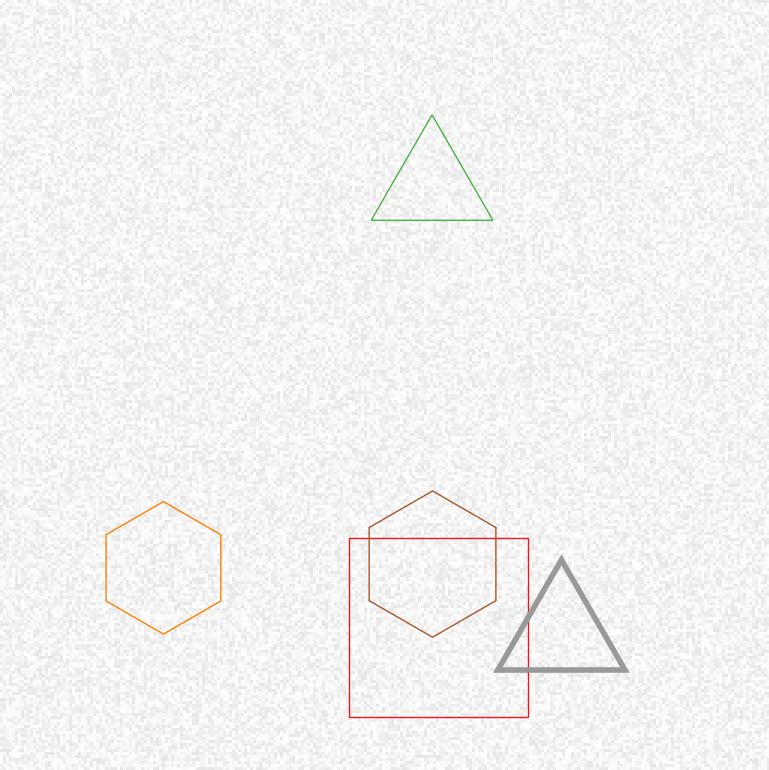[{"shape": "square", "thickness": 0.5, "radius": 0.58, "center": [0.569, 0.185]}, {"shape": "triangle", "thickness": 0.5, "radius": 0.46, "center": [0.561, 0.76]}, {"shape": "hexagon", "thickness": 0.5, "radius": 0.43, "center": [0.212, 0.263]}, {"shape": "hexagon", "thickness": 0.5, "radius": 0.47, "center": [0.562, 0.267]}, {"shape": "triangle", "thickness": 2, "radius": 0.48, "center": [0.729, 0.178]}]